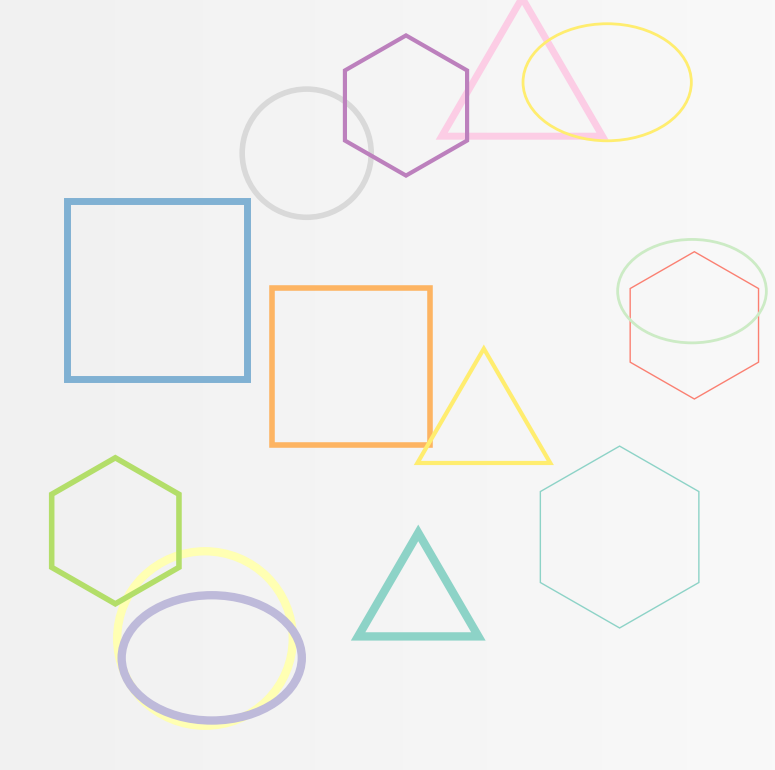[{"shape": "triangle", "thickness": 3, "radius": 0.45, "center": [0.54, 0.218]}, {"shape": "hexagon", "thickness": 0.5, "radius": 0.59, "center": [0.799, 0.303]}, {"shape": "circle", "thickness": 3, "radius": 0.57, "center": [0.265, 0.171]}, {"shape": "oval", "thickness": 3, "radius": 0.58, "center": [0.273, 0.146]}, {"shape": "hexagon", "thickness": 0.5, "radius": 0.48, "center": [0.896, 0.577]}, {"shape": "square", "thickness": 2.5, "radius": 0.58, "center": [0.203, 0.623]}, {"shape": "square", "thickness": 2, "radius": 0.51, "center": [0.453, 0.524]}, {"shape": "hexagon", "thickness": 2, "radius": 0.47, "center": [0.149, 0.311]}, {"shape": "triangle", "thickness": 2.5, "radius": 0.6, "center": [0.674, 0.883]}, {"shape": "circle", "thickness": 2, "radius": 0.42, "center": [0.396, 0.801]}, {"shape": "hexagon", "thickness": 1.5, "radius": 0.46, "center": [0.524, 0.863]}, {"shape": "oval", "thickness": 1, "radius": 0.48, "center": [0.893, 0.622]}, {"shape": "triangle", "thickness": 1.5, "radius": 0.49, "center": [0.624, 0.448]}, {"shape": "oval", "thickness": 1, "radius": 0.54, "center": [0.783, 0.893]}]